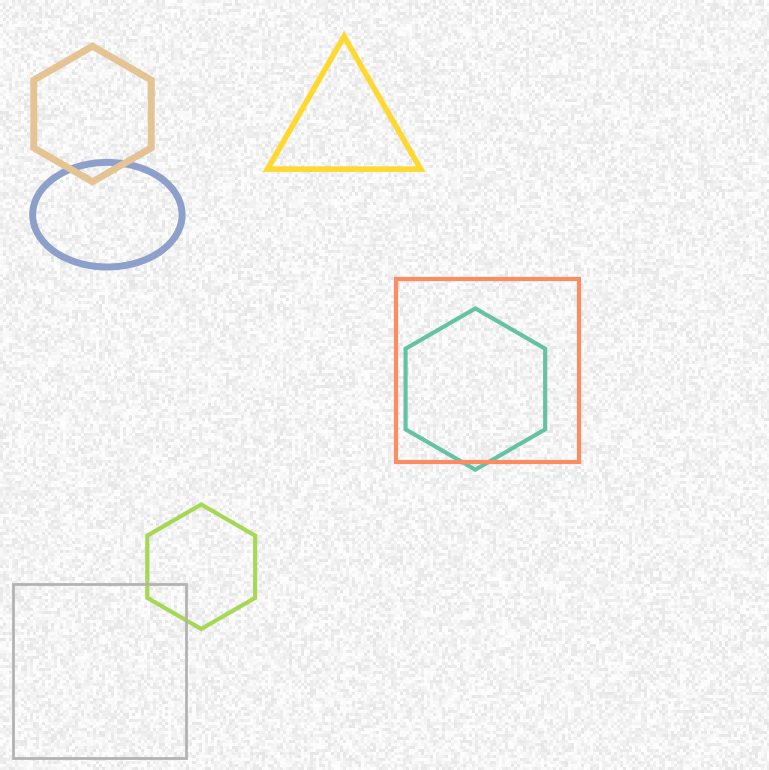[{"shape": "hexagon", "thickness": 1.5, "radius": 0.52, "center": [0.617, 0.495]}, {"shape": "square", "thickness": 1.5, "radius": 0.59, "center": [0.633, 0.519]}, {"shape": "oval", "thickness": 2.5, "radius": 0.49, "center": [0.139, 0.721]}, {"shape": "hexagon", "thickness": 1.5, "radius": 0.4, "center": [0.261, 0.264]}, {"shape": "triangle", "thickness": 2, "radius": 0.57, "center": [0.447, 0.838]}, {"shape": "hexagon", "thickness": 2.5, "radius": 0.44, "center": [0.12, 0.852]}, {"shape": "square", "thickness": 1, "radius": 0.56, "center": [0.129, 0.128]}]